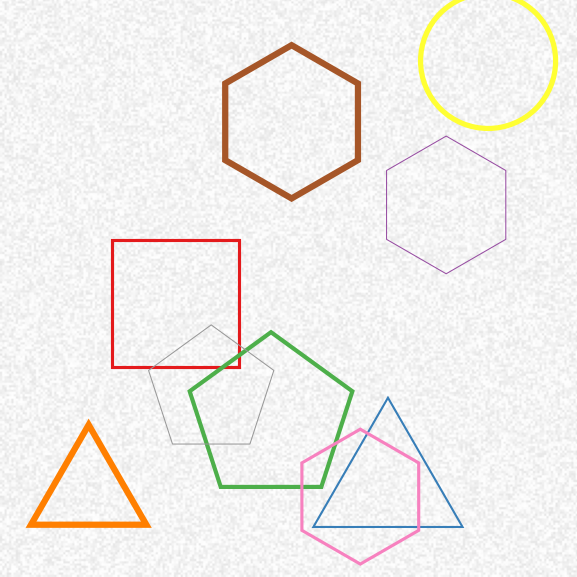[{"shape": "square", "thickness": 1.5, "radius": 0.55, "center": [0.304, 0.474]}, {"shape": "triangle", "thickness": 1, "radius": 0.75, "center": [0.672, 0.161]}, {"shape": "pentagon", "thickness": 2, "radius": 0.74, "center": [0.469, 0.276]}, {"shape": "hexagon", "thickness": 0.5, "radius": 0.6, "center": [0.773, 0.644]}, {"shape": "triangle", "thickness": 3, "radius": 0.58, "center": [0.154, 0.148]}, {"shape": "circle", "thickness": 2.5, "radius": 0.58, "center": [0.845, 0.894]}, {"shape": "hexagon", "thickness": 3, "radius": 0.66, "center": [0.505, 0.788]}, {"shape": "hexagon", "thickness": 1.5, "radius": 0.58, "center": [0.624, 0.139]}, {"shape": "pentagon", "thickness": 0.5, "radius": 0.57, "center": [0.366, 0.322]}]